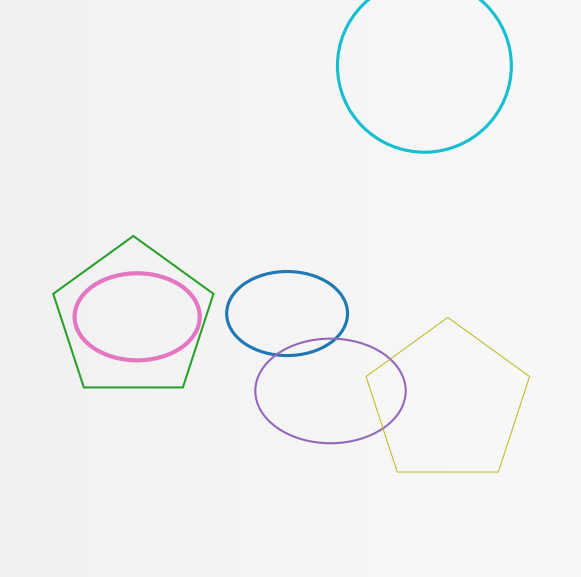[{"shape": "oval", "thickness": 1.5, "radius": 0.52, "center": [0.494, 0.456]}, {"shape": "pentagon", "thickness": 1, "radius": 0.72, "center": [0.229, 0.446]}, {"shape": "oval", "thickness": 1, "radius": 0.65, "center": [0.569, 0.322]}, {"shape": "oval", "thickness": 2, "radius": 0.54, "center": [0.236, 0.451]}, {"shape": "pentagon", "thickness": 0.5, "radius": 0.74, "center": [0.77, 0.301]}, {"shape": "circle", "thickness": 1.5, "radius": 0.75, "center": [0.73, 0.885]}]